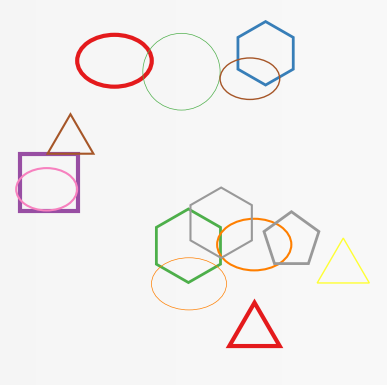[{"shape": "oval", "thickness": 3, "radius": 0.48, "center": [0.295, 0.842]}, {"shape": "triangle", "thickness": 3, "radius": 0.38, "center": [0.657, 0.139]}, {"shape": "hexagon", "thickness": 2, "radius": 0.41, "center": [0.685, 0.862]}, {"shape": "hexagon", "thickness": 2, "radius": 0.48, "center": [0.486, 0.362]}, {"shape": "circle", "thickness": 0.5, "radius": 0.5, "center": [0.468, 0.814]}, {"shape": "square", "thickness": 3, "radius": 0.37, "center": [0.126, 0.526]}, {"shape": "oval", "thickness": 1.5, "radius": 0.48, "center": [0.656, 0.365]}, {"shape": "oval", "thickness": 0.5, "radius": 0.48, "center": [0.488, 0.263]}, {"shape": "triangle", "thickness": 1, "radius": 0.39, "center": [0.886, 0.304]}, {"shape": "triangle", "thickness": 1.5, "radius": 0.34, "center": [0.182, 0.635]}, {"shape": "oval", "thickness": 1, "radius": 0.38, "center": [0.645, 0.796]}, {"shape": "oval", "thickness": 1.5, "radius": 0.39, "center": [0.12, 0.508]}, {"shape": "hexagon", "thickness": 1.5, "radius": 0.46, "center": [0.571, 0.421]}, {"shape": "pentagon", "thickness": 2, "radius": 0.37, "center": [0.752, 0.376]}]